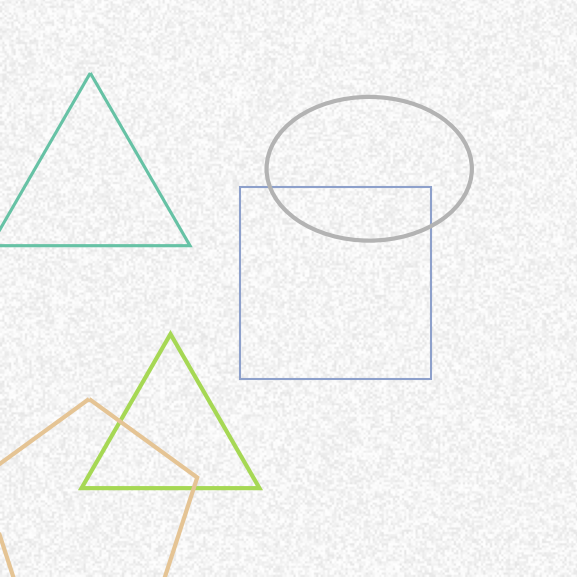[{"shape": "triangle", "thickness": 1.5, "radius": 1.0, "center": [0.156, 0.673]}, {"shape": "square", "thickness": 1, "radius": 0.83, "center": [0.581, 0.509]}, {"shape": "triangle", "thickness": 2, "radius": 0.89, "center": [0.295, 0.243]}, {"shape": "pentagon", "thickness": 2, "radius": 0.98, "center": [0.154, 0.111]}, {"shape": "oval", "thickness": 2, "radius": 0.89, "center": [0.639, 0.707]}]